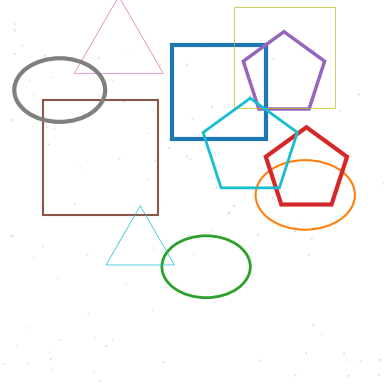[{"shape": "square", "thickness": 3, "radius": 0.61, "center": [0.57, 0.761]}, {"shape": "oval", "thickness": 1.5, "radius": 0.64, "center": [0.793, 0.494]}, {"shape": "oval", "thickness": 2, "radius": 0.57, "center": [0.535, 0.307]}, {"shape": "pentagon", "thickness": 3, "radius": 0.55, "center": [0.796, 0.559]}, {"shape": "pentagon", "thickness": 2.5, "radius": 0.55, "center": [0.738, 0.807]}, {"shape": "square", "thickness": 1.5, "radius": 0.75, "center": [0.261, 0.59]}, {"shape": "triangle", "thickness": 0.5, "radius": 0.67, "center": [0.308, 0.876]}, {"shape": "oval", "thickness": 3, "radius": 0.59, "center": [0.155, 0.766]}, {"shape": "square", "thickness": 0.5, "radius": 0.66, "center": [0.739, 0.85]}, {"shape": "triangle", "thickness": 0.5, "radius": 0.51, "center": [0.364, 0.363]}, {"shape": "pentagon", "thickness": 2, "radius": 0.64, "center": [0.65, 0.616]}]